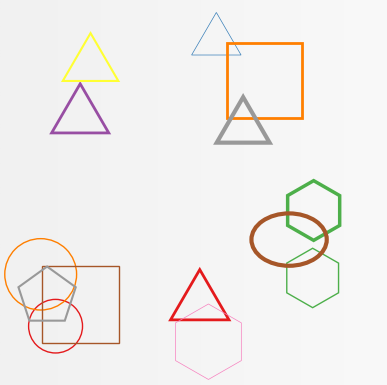[{"shape": "triangle", "thickness": 2, "radius": 0.44, "center": [0.516, 0.213]}, {"shape": "circle", "thickness": 1, "radius": 0.35, "center": [0.143, 0.153]}, {"shape": "triangle", "thickness": 0.5, "radius": 0.37, "center": [0.558, 0.894]}, {"shape": "hexagon", "thickness": 1, "radius": 0.39, "center": [0.807, 0.278]}, {"shape": "hexagon", "thickness": 2.5, "radius": 0.39, "center": [0.809, 0.453]}, {"shape": "triangle", "thickness": 2, "radius": 0.43, "center": [0.207, 0.697]}, {"shape": "square", "thickness": 2, "radius": 0.49, "center": [0.682, 0.79]}, {"shape": "circle", "thickness": 1, "radius": 0.46, "center": [0.105, 0.287]}, {"shape": "triangle", "thickness": 1.5, "radius": 0.41, "center": [0.234, 0.831]}, {"shape": "oval", "thickness": 3, "radius": 0.49, "center": [0.746, 0.378]}, {"shape": "square", "thickness": 1, "radius": 0.5, "center": [0.208, 0.209]}, {"shape": "hexagon", "thickness": 0.5, "radius": 0.49, "center": [0.538, 0.112]}, {"shape": "triangle", "thickness": 3, "radius": 0.39, "center": [0.627, 0.669]}, {"shape": "pentagon", "thickness": 1.5, "radius": 0.39, "center": [0.122, 0.23]}]